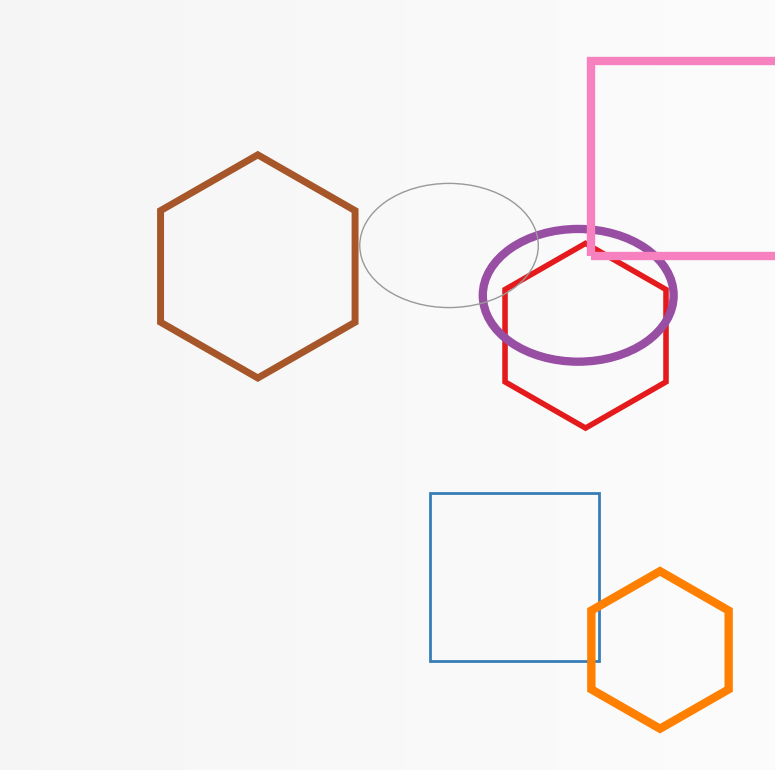[{"shape": "hexagon", "thickness": 2, "radius": 0.6, "center": [0.756, 0.564]}, {"shape": "square", "thickness": 1, "radius": 0.55, "center": [0.664, 0.251]}, {"shape": "oval", "thickness": 3, "radius": 0.62, "center": [0.746, 0.616]}, {"shape": "hexagon", "thickness": 3, "radius": 0.51, "center": [0.852, 0.156]}, {"shape": "hexagon", "thickness": 2.5, "radius": 0.72, "center": [0.333, 0.654]}, {"shape": "square", "thickness": 3, "radius": 0.63, "center": [0.889, 0.795]}, {"shape": "oval", "thickness": 0.5, "radius": 0.58, "center": [0.579, 0.681]}]